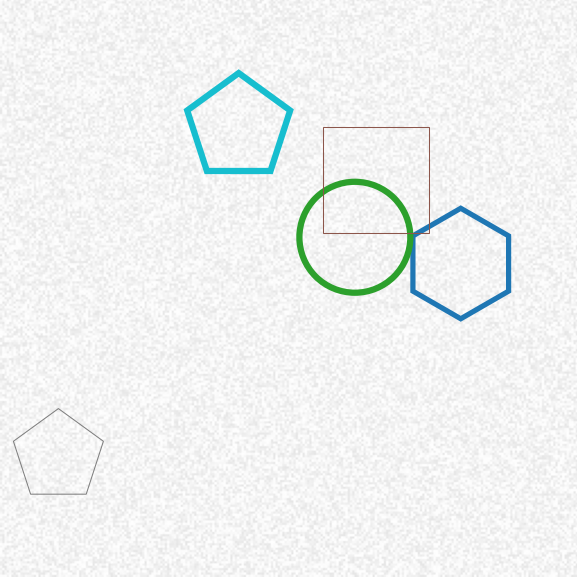[{"shape": "hexagon", "thickness": 2.5, "radius": 0.48, "center": [0.798, 0.543]}, {"shape": "circle", "thickness": 3, "radius": 0.48, "center": [0.614, 0.588]}, {"shape": "square", "thickness": 0.5, "radius": 0.46, "center": [0.652, 0.688]}, {"shape": "pentagon", "thickness": 0.5, "radius": 0.41, "center": [0.101, 0.21]}, {"shape": "pentagon", "thickness": 3, "radius": 0.47, "center": [0.413, 0.779]}]